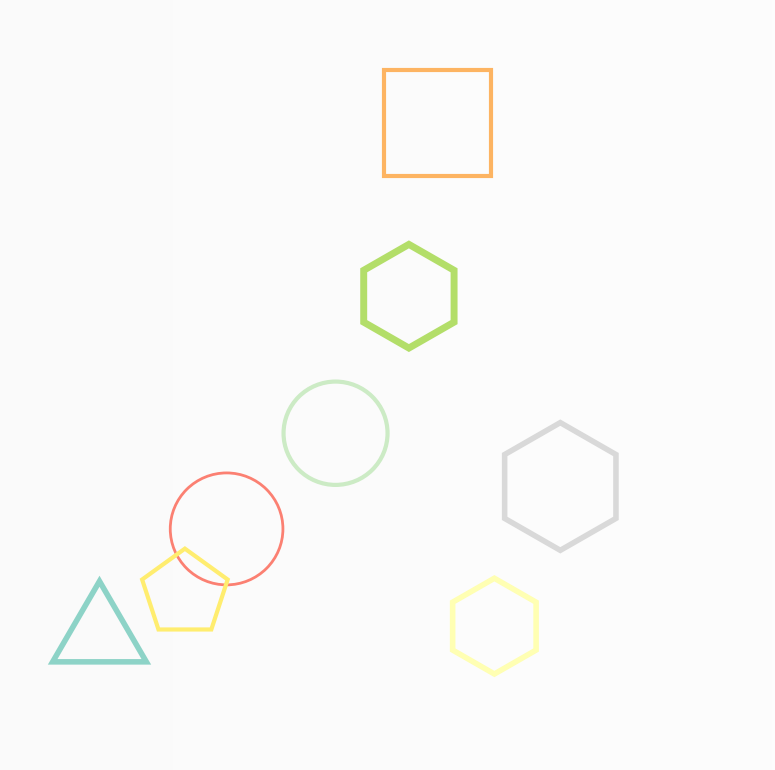[{"shape": "triangle", "thickness": 2, "radius": 0.35, "center": [0.128, 0.175]}, {"shape": "hexagon", "thickness": 2, "radius": 0.31, "center": [0.638, 0.187]}, {"shape": "circle", "thickness": 1, "radius": 0.36, "center": [0.292, 0.313]}, {"shape": "square", "thickness": 1.5, "radius": 0.34, "center": [0.565, 0.84]}, {"shape": "hexagon", "thickness": 2.5, "radius": 0.34, "center": [0.528, 0.615]}, {"shape": "hexagon", "thickness": 2, "radius": 0.41, "center": [0.723, 0.368]}, {"shape": "circle", "thickness": 1.5, "radius": 0.34, "center": [0.433, 0.437]}, {"shape": "pentagon", "thickness": 1.5, "radius": 0.29, "center": [0.239, 0.229]}]